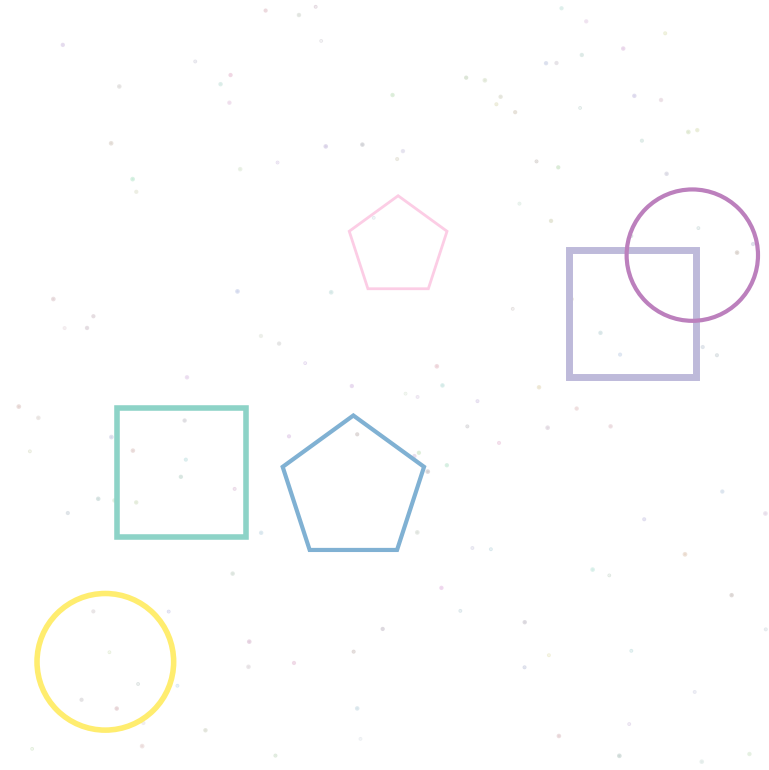[{"shape": "square", "thickness": 2, "radius": 0.42, "center": [0.236, 0.387]}, {"shape": "square", "thickness": 2.5, "radius": 0.41, "center": [0.821, 0.593]}, {"shape": "pentagon", "thickness": 1.5, "radius": 0.48, "center": [0.459, 0.364]}, {"shape": "pentagon", "thickness": 1, "radius": 0.33, "center": [0.517, 0.679]}, {"shape": "circle", "thickness": 1.5, "radius": 0.43, "center": [0.899, 0.669]}, {"shape": "circle", "thickness": 2, "radius": 0.44, "center": [0.137, 0.141]}]